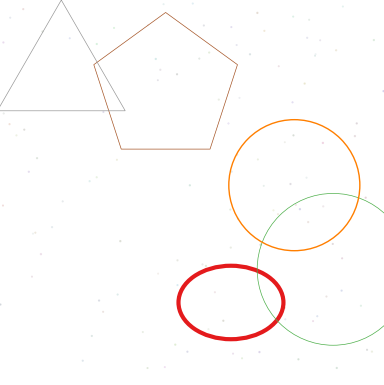[{"shape": "oval", "thickness": 3, "radius": 0.68, "center": [0.6, 0.214]}, {"shape": "circle", "thickness": 0.5, "radius": 0.99, "center": [0.865, 0.3]}, {"shape": "circle", "thickness": 1, "radius": 0.85, "center": [0.764, 0.519]}, {"shape": "pentagon", "thickness": 0.5, "radius": 0.98, "center": [0.43, 0.771]}, {"shape": "triangle", "thickness": 0.5, "radius": 0.96, "center": [0.159, 0.808]}]